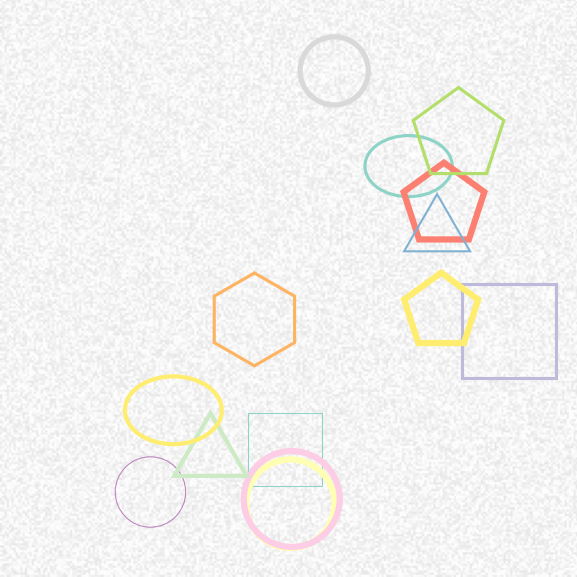[{"shape": "square", "thickness": 0.5, "radius": 0.32, "center": [0.494, 0.221]}, {"shape": "oval", "thickness": 1.5, "radius": 0.38, "center": [0.708, 0.711]}, {"shape": "circle", "thickness": 3, "radius": 0.38, "center": [0.503, 0.127]}, {"shape": "square", "thickness": 1.5, "radius": 0.41, "center": [0.881, 0.426]}, {"shape": "pentagon", "thickness": 3, "radius": 0.37, "center": [0.769, 0.644]}, {"shape": "triangle", "thickness": 1, "radius": 0.33, "center": [0.757, 0.597]}, {"shape": "hexagon", "thickness": 1.5, "radius": 0.4, "center": [0.441, 0.446]}, {"shape": "pentagon", "thickness": 1.5, "radius": 0.41, "center": [0.794, 0.765]}, {"shape": "circle", "thickness": 3, "radius": 0.42, "center": [0.505, 0.135]}, {"shape": "circle", "thickness": 2.5, "radius": 0.3, "center": [0.579, 0.876]}, {"shape": "circle", "thickness": 0.5, "radius": 0.3, "center": [0.261, 0.147]}, {"shape": "triangle", "thickness": 2, "radius": 0.36, "center": [0.364, 0.211]}, {"shape": "oval", "thickness": 2, "radius": 0.42, "center": [0.3, 0.289]}, {"shape": "pentagon", "thickness": 3, "radius": 0.34, "center": [0.764, 0.46]}]